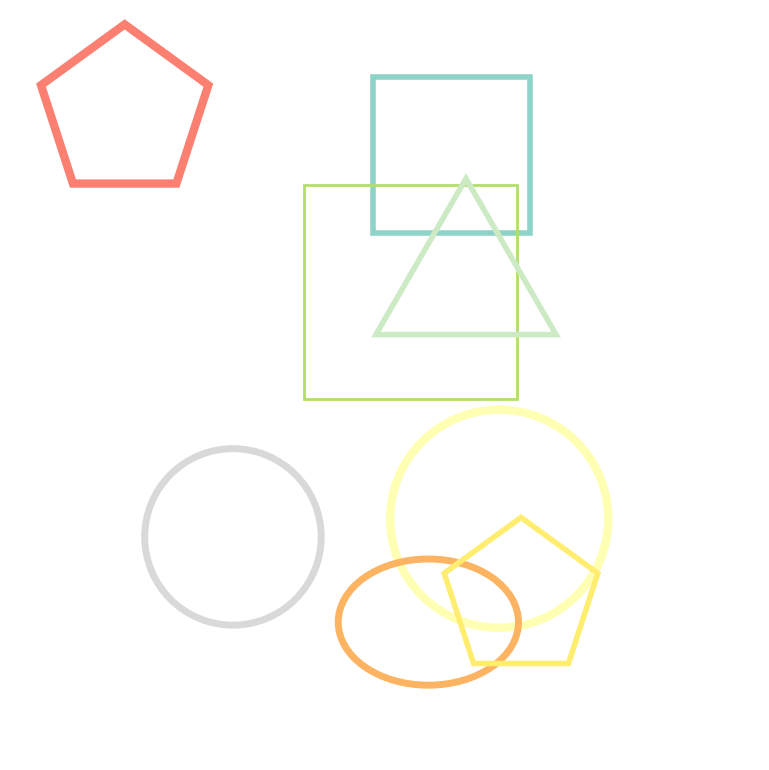[{"shape": "square", "thickness": 2, "radius": 0.51, "center": [0.586, 0.799]}, {"shape": "circle", "thickness": 3, "radius": 0.71, "center": [0.648, 0.326]}, {"shape": "pentagon", "thickness": 3, "radius": 0.57, "center": [0.162, 0.854]}, {"shape": "oval", "thickness": 2.5, "radius": 0.59, "center": [0.556, 0.192]}, {"shape": "square", "thickness": 1, "radius": 0.69, "center": [0.533, 0.62]}, {"shape": "circle", "thickness": 2.5, "radius": 0.57, "center": [0.303, 0.303]}, {"shape": "triangle", "thickness": 2, "radius": 0.68, "center": [0.605, 0.633]}, {"shape": "pentagon", "thickness": 2, "radius": 0.52, "center": [0.677, 0.223]}]